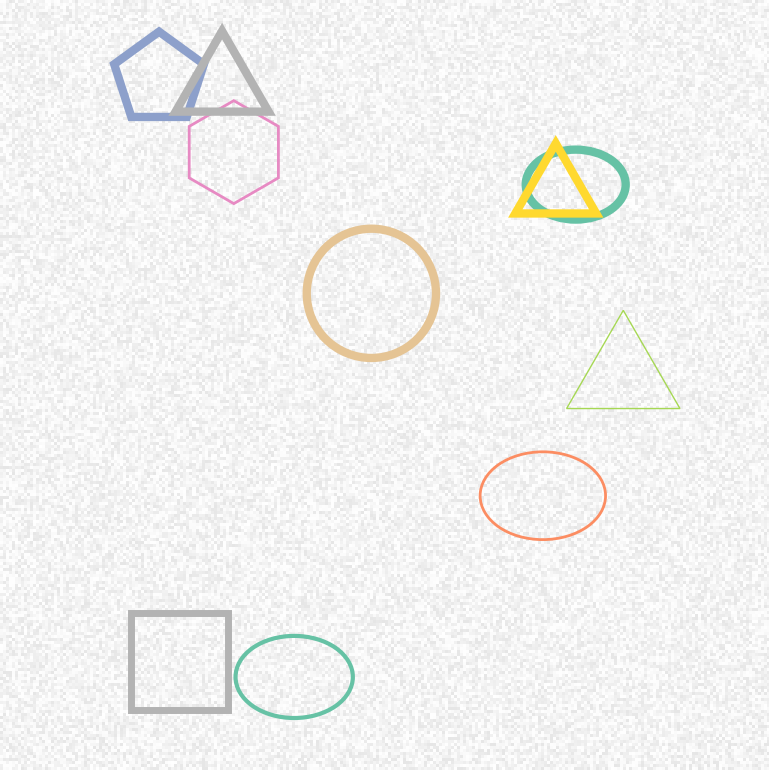[{"shape": "oval", "thickness": 3, "radius": 0.32, "center": [0.748, 0.76]}, {"shape": "oval", "thickness": 1.5, "radius": 0.38, "center": [0.382, 0.121]}, {"shape": "oval", "thickness": 1, "radius": 0.41, "center": [0.705, 0.356]}, {"shape": "pentagon", "thickness": 3, "radius": 0.31, "center": [0.207, 0.898]}, {"shape": "hexagon", "thickness": 1, "radius": 0.33, "center": [0.304, 0.802]}, {"shape": "triangle", "thickness": 0.5, "radius": 0.43, "center": [0.809, 0.512]}, {"shape": "triangle", "thickness": 3, "radius": 0.3, "center": [0.722, 0.753]}, {"shape": "circle", "thickness": 3, "radius": 0.42, "center": [0.482, 0.619]}, {"shape": "square", "thickness": 2.5, "radius": 0.31, "center": [0.233, 0.14]}, {"shape": "triangle", "thickness": 3, "radius": 0.35, "center": [0.288, 0.89]}]